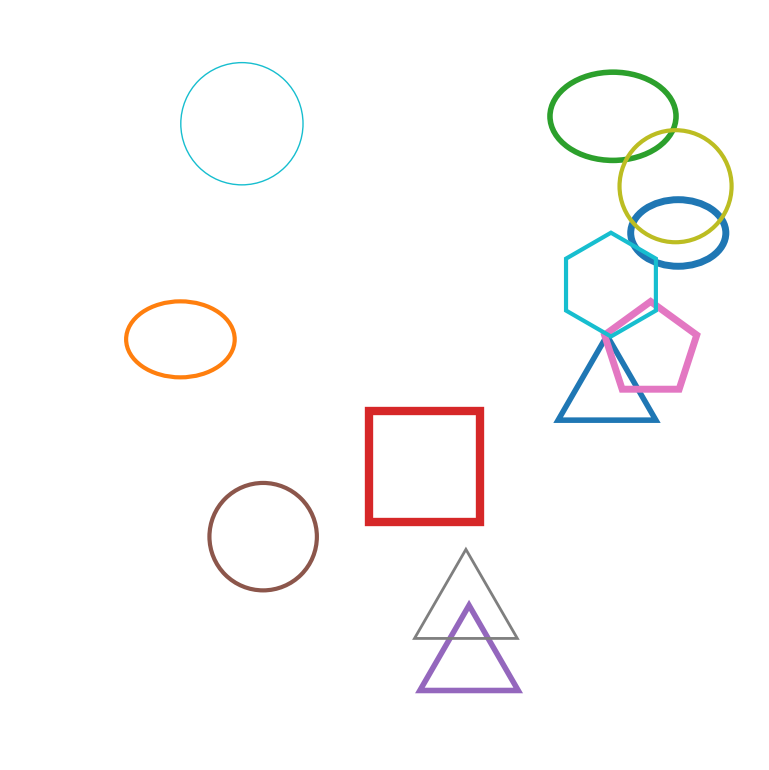[{"shape": "oval", "thickness": 2.5, "radius": 0.31, "center": [0.881, 0.697]}, {"shape": "triangle", "thickness": 2, "radius": 0.37, "center": [0.788, 0.491]}, {"shape": "oval", "thickness": 1.5, "radius": 0.35, "center": [0.234, 0.559]}, {"shape": "oval", "thickness": 2, "radius": 0.41, "center": [0.796, 0.849]}, {"shape": "square", "thickness": 3, "radius": 0.36, "center": [0.551, 0.394]}, {"shape": "triangle", "thickness": 2, "radius": 0.37, "center": [0.609, 0.14]}, {"shape": "circle", "thickness": 1.5, "radius": 0.35, "center": [0.342, 0.303]}, {"shape": "pentagon", "thickness": 2.5, "radius": 0.31, "center": [0.845, 0.545]}, {"shape": "triangle", "thickness": 1, "radius": 0.39, "center": [0.605, 0.209]}, {"shape": "circle", "thickness": 1.5, "radius": 0.36, "center": [0.877, 0.758]}, {"shape": "hexagon", "thickness": 1.5, "radius": 0.34, "center": [0.793, 0.63]}, {"shape": "circle", "thickness": 0.5, "radius": 0.4, "center": [0.314, 0.839]}]